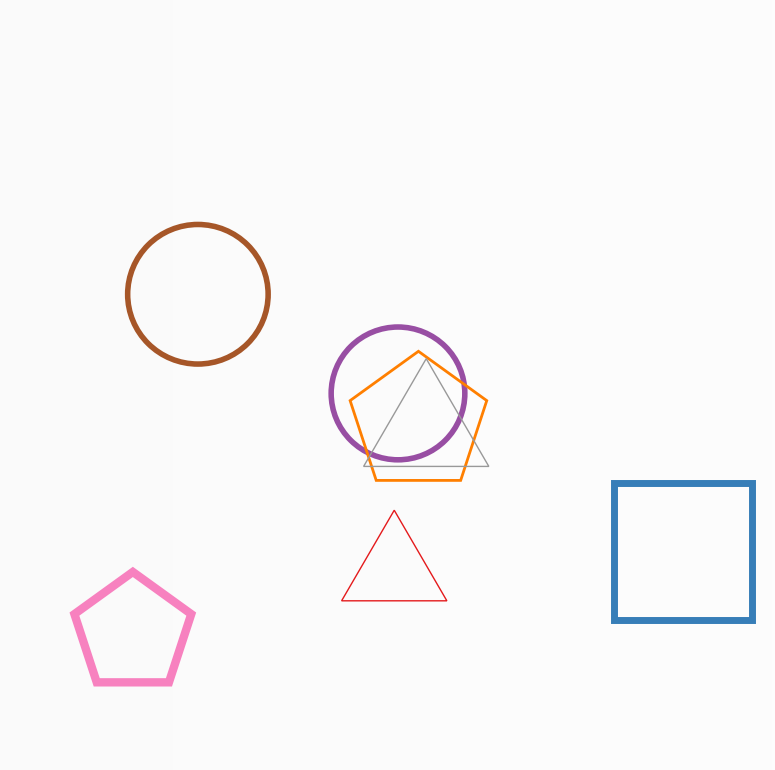[{"shape": "triangle", "thickness": 0.5, "radius": 0.39, "center": [0.509, 0.259]}, {"shape": "square", "thickness": 2.5, "radius": 0.45, "center": [0.881, 0.283]}, {"shape": "circle", "thickness": 2, "radius": 0.43, "center": [0.514, 0.489]}, {"shape": "pentagon", "thickness": 1, "radius": 0.46, "center": [0.54, 0.451]}, {"shape": "circle", "thickness": 2, "radius": 0.45, "center": [0.255, 0.618]}, {"shape": "pentagon", "thickness": 3, "radius": 0.4, "center": [0.171, 0.178]}, {"shape": "triangle", "thickness": 0.5, "radius": 0.47, "center": [0.55, 0.441]}]